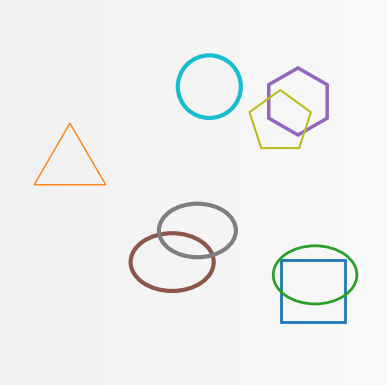[{"shape": "square", "thickness": 2, "radius": 0.41, "center": [0.808, 0.244]}, {"shape": "triangle", "thickness": 1, "radius": 0.53, "center": [0.18, 0.573]}, {"shape": "oval", "thickness": 2, "radius": 0.54, "center": [0.813, 0.286]}, {"shape": "hexagon", "thickness": 2.5, "radius": 0.44, "center": [0.769, 0.736]}, {"shape": "oval", "thickness": 3, "radius": 0.54, "center": [0.444, 0.319]}, {"shape": "oval", "thickness": 3, "radius": 0.5, "center": [0.509, 0.401]}, {"shape": "pentagon", "thickness": 1.5, "radius": 0.42, "center": [0.723, 0.683]}, {"shape": "circle", "thickness": 3, "radius": 0.41, "center": [0.54, 0.775]}]